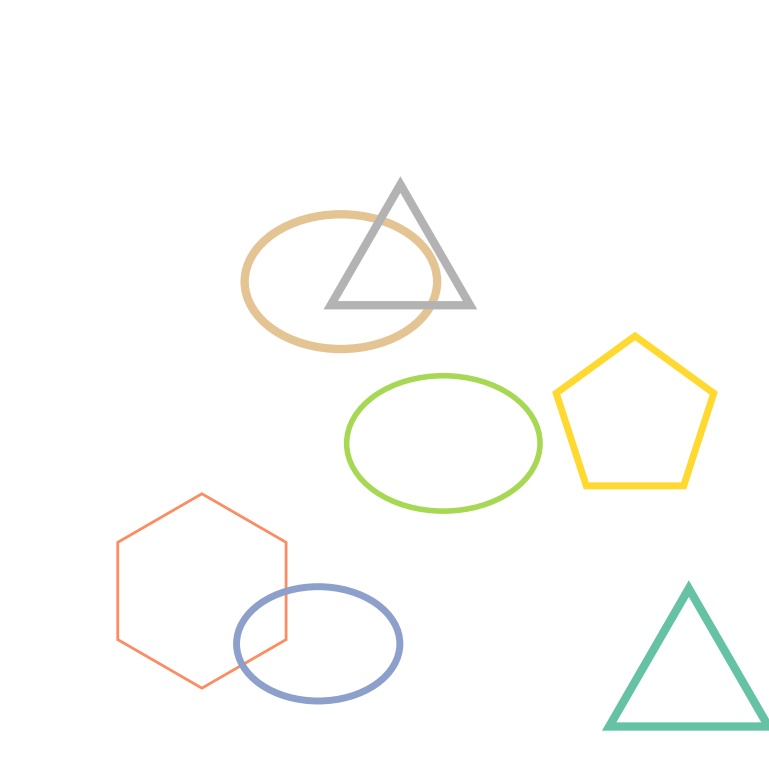[{"shape": "triangle", "thickness": 3, "radius": 0.6, "center": [0.895, 0.116]}, {"shape": "hexagon", "thickness": 1, "radius": 0.63, "center": [0.262, 0.233]}, {"shape": "oval", "thickness": 2.5, "radius": 0.53, "center": [0.413, 0.164]}, {"shape": "oval", "thickness": 2, "radius": 0.63, "center": [0.576, 0.424]}, {"shape": "pentagon", "thickness": 2.5, "radius": 0.54, "center": [0.825, 0.456]}, {"shape": "oval", "thickness": 3, "radius": 0.62, "center": [0.443, 0.634]}, {"shape": "triangle", "thickness": 3, "radius": 0.52, "center": [0.52, 0.656]}]